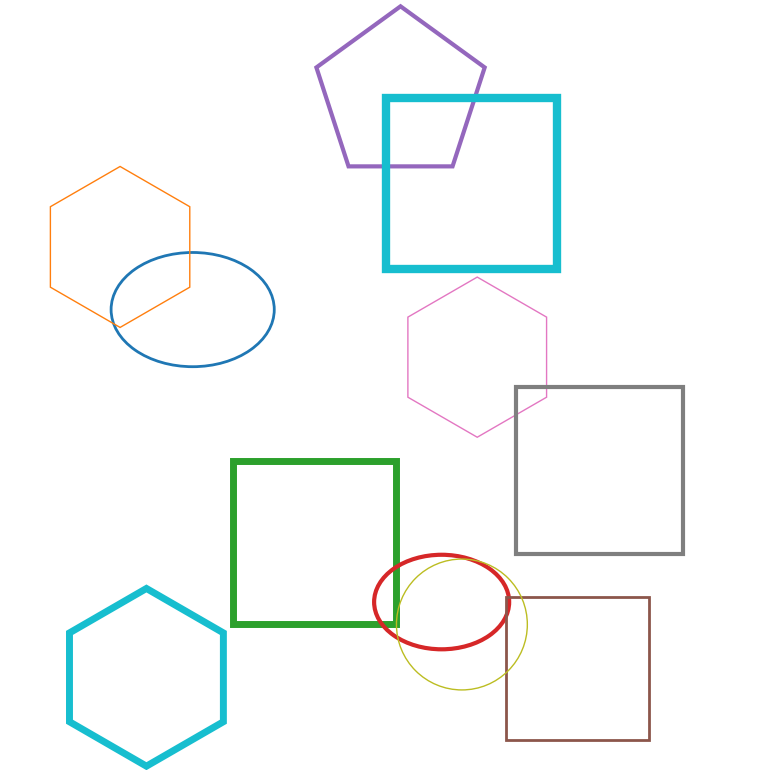[{"shape": "oval", "thickness": 1, "radius": 0.53, "center": [0.25, 0.598]}, {"shape": "hexagon", "thickness": 0.5, "radius": 0.52, "center": [0.156, 0.679]}, {"shape": "square", "thickness": 2.5, "radius": 0.53, "center": [0.408, 0.295]}, {"shape": "oval", "thickness": 1.5, "radius": 0.44, "center": [0.574, 0.218]}, {"shape": "pentagon", "thickness": 1.5, "radius": 0.57, "center": [0.52, 0.877]}, {"shape": "square", "thickness": 1, "radius": 0.46, "center": [0.75, 0.131]}, {"shape": "hexagon", "thickness": 0.5, "radius": 0.52, "center": [0.62, 0.536]}, {"shape": "square", "thickness": 1.5, "radius": 0.54, "center": [0.779, 0.389]}, {"shape": "circle", "thickness": 0.5, "radius": 0.42, "center": [0.6, 0.189]}, {"shape": "square", "thickness": 3, "radius": 0.56, "center": [0.613, 0.762]}, {"shape": "hexagon", "thickness": 2.5, "radius": 0.58, "center": [0.19, 0.12]}]